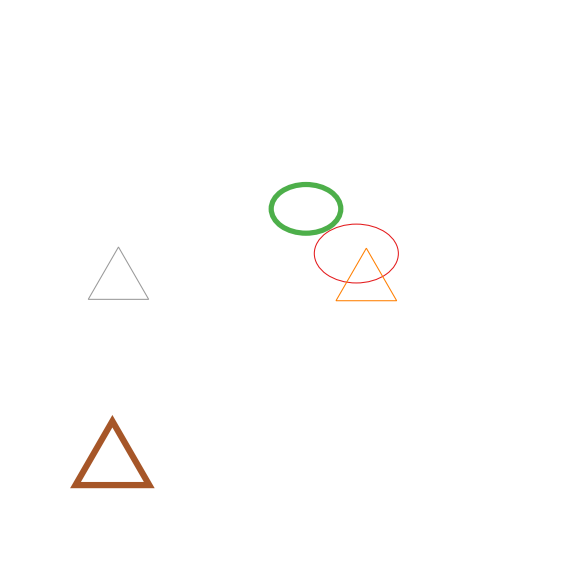[{"shape": "oval", "thickness": 0.5, "radius": 0.36, "center": [0.617, 0.56]}, {"shape": "oval", "thickness": 2.5, "radius": 0.3, "center": [0.53, 0.637]}, {"shape": "triangle", "thickness": 0.5, "radius": 0.3, "center": [0.634, 0.509]}, {"shape": "triangle", "thickness": 3, "radius": 0.37, "center": [0.195, 0.196]}, {"shape": "triangle", "thickness": 0.5, "radius": 0.3, "center": [0.205, 0.511]}]